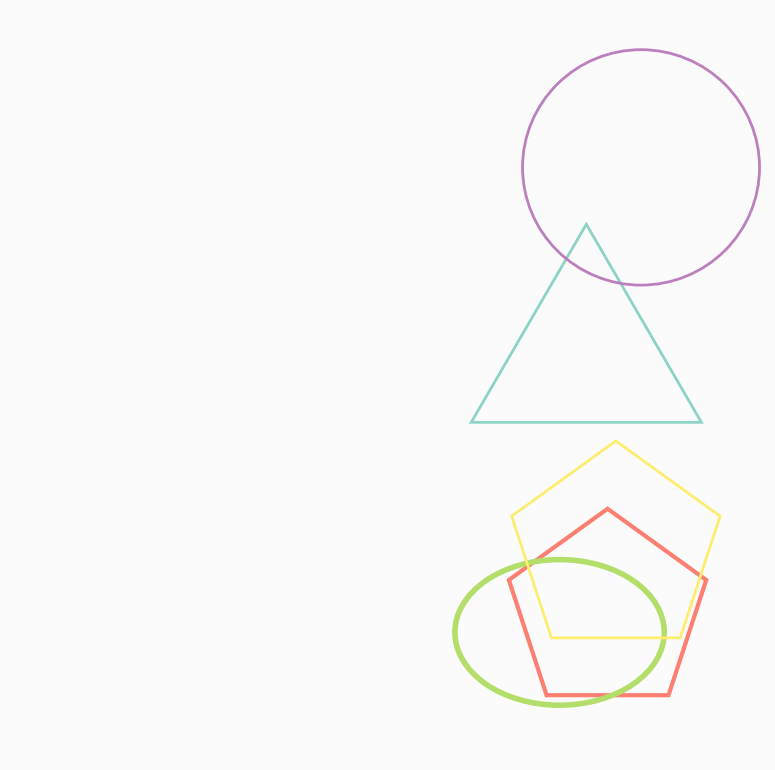[{"shape": "triangle", "thickness": 1, "radius": 0.86, "center": [0.757, 0.537]}, {"shape": "pentagon", "thickness": 1.5, "radius": 0.67, "center": [0.784, 0.205]}, {"shape": "oval", "thickness": 2, "radius": 0.68, "center": [0.722, 0.179]}, {"shape": "circle", "thickness": 1, "radius": 0.76, "center": [0.827, 0.783]}, {"shape": "pentagon", "thickness": 1, "radius": 0.71, "center": [0.795, 0.286]}]